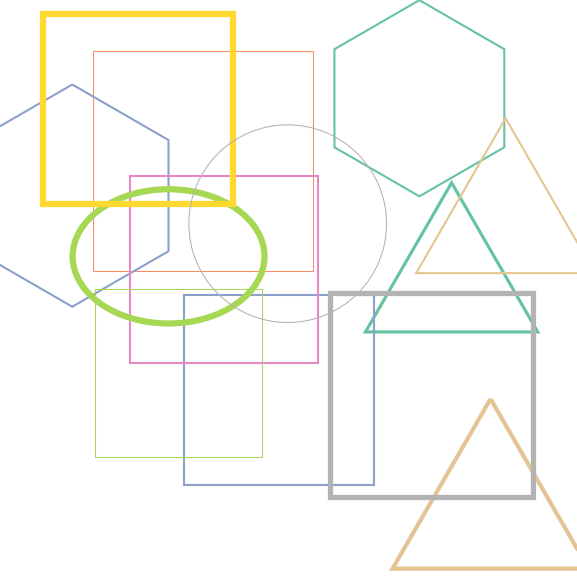[{"shape": "hexagon", "thickness": 1, "radius": 0.85, "center": [0.726, 0.829]}, {"shape": "triangle", "thickness": 1.5, "radius": 0.86, "center": [0.782, 0.51]}, {"shape": "square", "thickness": 0.5, "radius": 0.95, "center": [0.352, 0.72]}, {"shape": "hexagon", "thickness": 1, "radius": 0.96, "center": [0.125, 0.66]}, {"shape": "square", "thickness": 1, "radius": 0.82, "center": [0.483, 0.323]}, {"shape": "square", "thickness": 1, "radius": 0.81, "center": [0.388, 0.532]}, {"shape": "square", "thickness": 0.5, "radius": 0.72, "center": [0.309, 0.353]}, {"shape": "oval", "thickness": 3, "radius": 0.83, "center": [0.292, 0.555]}, {"shape": "square", "thickness": 3, "radius": 0.82, "center": [0.239, 0.81]}, {"shape": "triangle", "thickness": 2, "radius": 0.98, "center": [0.849, 0.112]}, {"shape": "triangle", "thickness": 1, "radius": 0.89, "center": [0.875, 0.616]}, {"shape": "square", "thickness": 2.5, "radius": 0.88, "center": [0.747, 0.315]}, {"shape": "circle", "thickness": 0.5, "radius": 0.86, "center": [0.498, 0.612]}]